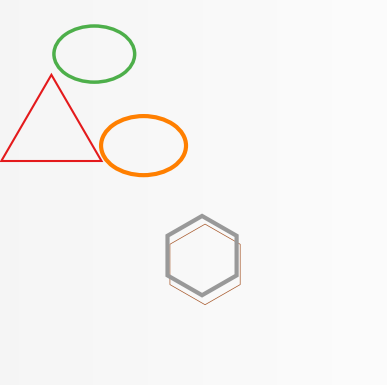[{"shape": "triangle", "thickness": 1.5, "radius": 0.75, "center": [0.133, 0.656]}, {"shape": "oval", "thickness": 2.5, "radius": 0.52, "center": [0.243, 0.86]}, {"shape": "oval", "thickness": 3, "radius": 0.55, "center": [0.37, 0.622]}, {"shape": "hexagon", "thickness": 0.5, "radius": 0.52, "center": [0.529, 0.313]}, {"shape": "hexagon", "thickness": 3, "radius": 0.51, "center": [0.521, 0.336]}]